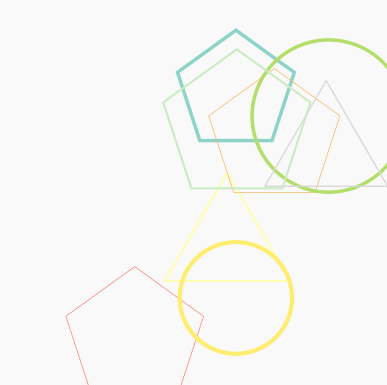[{"shape": "pentagon", "thickness": 2.5, "radius": 0.79, "center": [0.609, 0.763]}, {"shape": "triangle", "thickness": 1.5, "radius": 0.93, "center": [0.586, 0.364]}, {"shape": "pentagon", "thickness": 0.5, "radius": 0.93, "center": [0.348, 0.121]}, {"shape": "pentagon", "thickness": 0.5, "radius": 0.89, "center": [0.708, 0.644]}, {"shape": "circle", "thickness": 2.5, "radius": 0.99, "center": [0.848, 0.699]}, {"shape": "triangle", "thickness": 1, "radius": 0.91, "center": [0.842, 0.608]}, {"shape": "pentagon", "thickness": 1.5, "radius": 1.0, "center": [0.611, 0.672]}, {"shape": "circle", "thickness": 3, "radius": 0.73, "center": [0.609, 0.226]}]